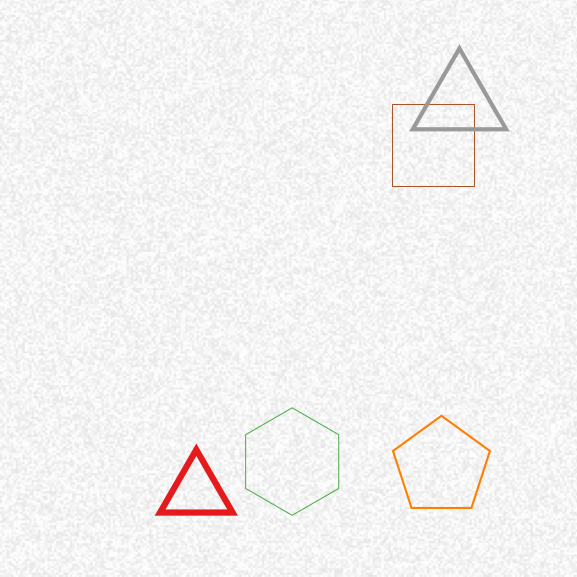[{"shape": "triangle", "thickness": 3, "radius": 0.36, "center": [0.34, 0.148]}, {"shape": "hexagon", "thickness": 0.5, "radius": 0.47, "center": [0.506, 0.2]}, {"shape": "pentagon", "thickness": 1, "radius": 0.44, "center": [0.764, 0.191]}, {"shape": "square", "thickness": 0.5, "radius": 0.36, "center": [0.75, 0.748]}, {"shape": "triangle", "thickness": 2, "radius": 0.47, "center": [0.796, 0.822]}]